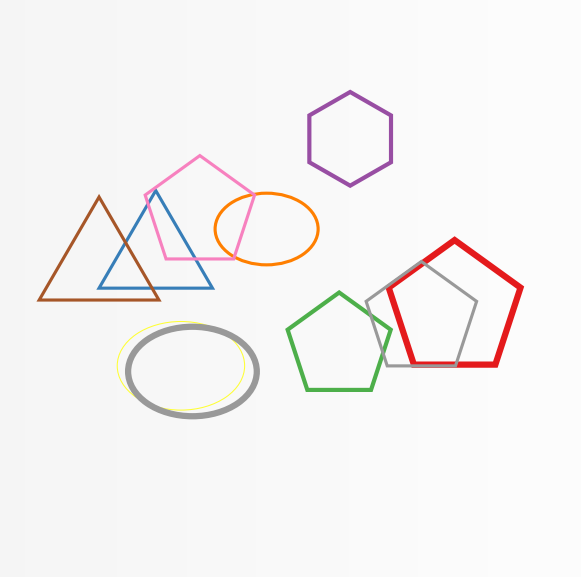[{"shape": "pentagon", "thickness": 3, "radius": 0.6, "center": [0.782, 0.464]}, {"shape": "triangle", "thickness": 1.5, "radius": 0.56, "center": [0.268, 0.556]}, {"shape": "pentagon", "thickness": 2, "radius": 0.47, "center": [0.584, 0.399]}, {"shape": "hexagon", "thickness": 2, "radius": 0.41, "center": [0.602, 0.759]}, {"shape": "oval", "thickness": 1.5, "radius": 0.44, "center": [0.459, 0.603]}, {"shape": "oval", "thickness": 0.5, "radius": 0.55, "center": [0.311, 0.366]}, {"shape": "triangle", "thickness": 1.5, "radius": 0.59, "center": [0.17, 0.539]}, {"shape": "pentagon", "thickness": 1.5, "radius": 0.49, "center": [0.344, 0.631]}, {"shape": "oval", "thickness": 3, "radius": 0.55, "center": [0.331, 0.356]}, {"shape": "pentagon", "thickness": 1.5, "radius": 0.5, "center": [0.725, 0.446]}]